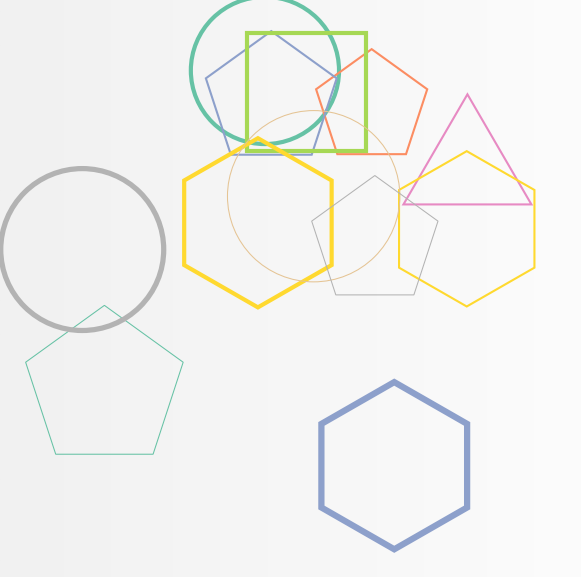[{"shape": "circle", "thickness": 2, "radius": 0.64, "center": [0.456, 0.877]}, {"shape": "pentagon", "thickness": 0.5, "radius": 0.71, "center": [0.18, 0.328]}, {"shape": "pentagon", "thickness": 1, "radius": 0.5, "center": [0.639, 0.814]}, {"shape": "pentagon", "thickness": 1, "radius": 0.59, "center": [0.467, 0.827]}, {"shape": "hexagon", "thickness": 3, "radius": 0.72, "center": [0.678, 0.193]}, {"shape": "triangle", "thickness": 1, "radius": 0.64, "center": [0.804, 0.709]}, {"shape": "square", "thickness": 2, "radius": 0.51, "center": [0.528, 0.839]}, {"shape": "hexagon", "thickness": 1, "radius": 0.67, "center": [0.803, 0.603]}, {"shape": "hexagon", "thickness": 2, "radius": 0.73, "center": [0.444, 0.613]}, {"shape": "circle", "thickness": 0.5, "radius": 0.74, "center": [0.54, 0.659]}, {"shape": "circle", "thickness": 2.5, "radius": 0.7, "center": [0.141, 0.567]}, {"shape": "pentagon", "thickness": 0.5, "radius": 0.57, "center": [0.645, 0.581]}]